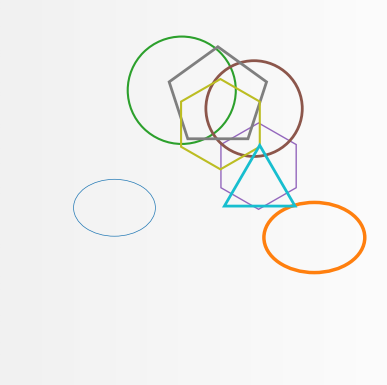[{"shape": "oval", "thickness": 0.5, "radius": 0.53, "center": [0.295, 0.46]}, {"shape": "oval", "thickness": 2.5, "radius": 0.65, "center": [0.811, 0.383]}, {"shape": "circle", "thickness": 1.5, "radius": 0.7, "center": [0.469, 0.766]}, {"shape": "hexagon", "thickness": 1, "radius": 0.56, "center": [0.667, 0.568]}, {"shape": "circle", "thickness": 2, "radius": 0.62, "center": [0.656, 0.718]}, {"shape": "pentagon", "thickness": 2, "radius": 0.66, "center": [0.562, 0.746]}, {"shape": "hexagon", "thickness": 1.5, "radius": 0.59, "center": [0.569, 0.677]}, {"shape": "triangle", "thickness": 2, "radius": 0.53, "center": [0.67, 0.517]}]